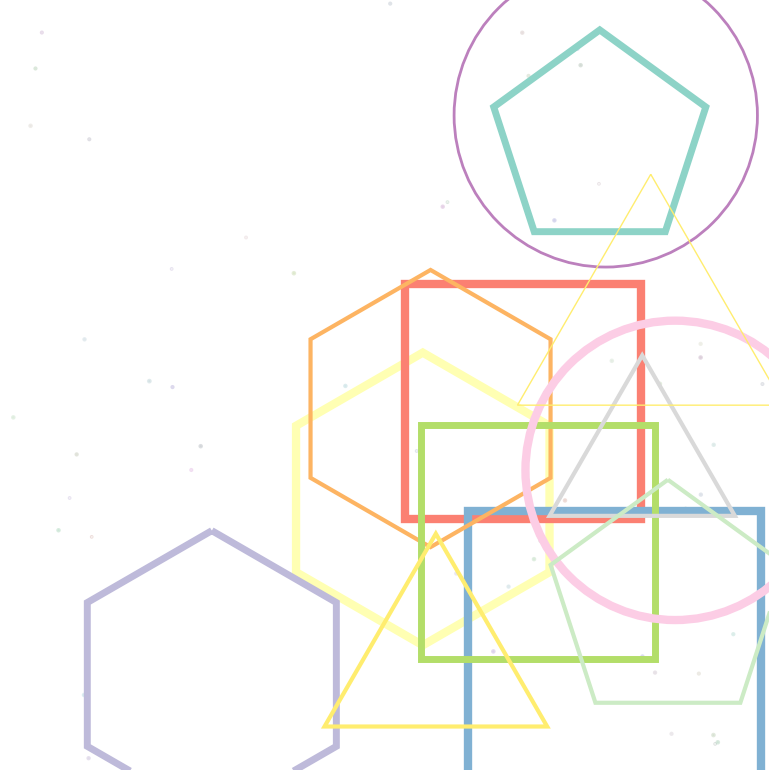[{"shape": "pentagon", "thickness": 2.5, "radius": 0.72, "center": [0.779, 0.816]}, {"shape": "hexagon", "thickness": 3, "radius": 0.95, "center": [0.549, 0.352]}, {"shape": "hexagon", "thickness": 2.5, "radius": 0.93, "center": [0.275, 0.124]}, {"shape": "square", "thickness": 3, "radius": 0.76, "center": [0.679, 0.479]}, {"shape": "square", "thickness": 3, "radius": 0.95, "center": [0.798, 0.146]}, {"shape": "hexagon", "thickness": 1.5, "radius": 0.9, "center": [0.559, 0.469]}, {"shape": "square", "thickness": 2.5, "radius": 0.76, "center": [0.699, 0.296]}, {"shape": "circle", "thickness": 3, "radius": 0.97, "center": [0.877, 0.389]}, {"shape": "triangle", "thickness": 1.5, "radius": 0.69, "center": [0.834, 0.4]}, {"shape": "circle", "thickness": 1, "radius": 0.98, "center": [0.787, 0.85]}, {"shape": "pentagon", "thickness": 1.5, "radius": 0.8, "center": [0.867, 0.217]}, {"shape": "triangle", "thickness": 1.5, "radius": 0.83, "center": [0.566, 0.14]}, {"shape": "triangle", "thickness": 0.5, "radius": 1.0, "center": [0.845, 0.574]}]